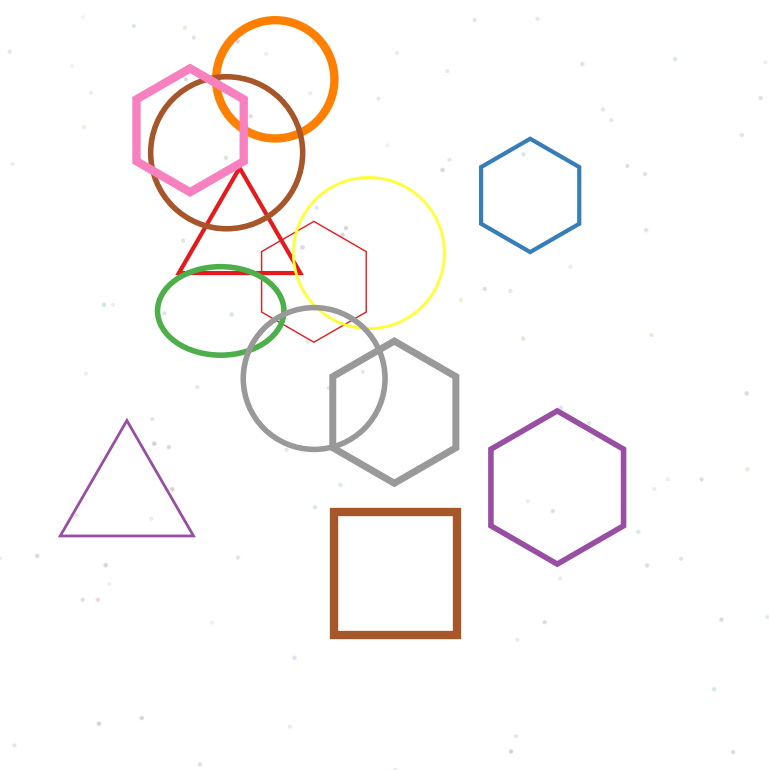[{"shape": "hexagon", "thickness": 0.5, "radius": 0.39, "center": [0.408, 0.634]}, {"shape": "triangle", "thickness": 1.5, "radius": 0.46, "center": [0.311, 0.691]}, {"shape": "hexagon", "thickness": 1.5, "radius": 0.37, "center": [0.689, 0.746]}, {"shape": "oval", "thickness": 2, "radius": 0.41, "center": [0.287, 0.596]}, {"shape": "hexagon", "thickness": 2, "radius": 0.5, "center": [0.724, 0.367]}, {"shape": "triangle", "thickness": 1, "radius": 0.5, "center": [0.165, 0.354]}, {"shape": "circle", "thickness": 3, "radius": 0.38, "center": [0.357, 0.897]}, {"shape": "circle", "thickness": 1, "radius": 0.49, "center": [0.479, 0.671]}, {"shape": "square", "thickness": 3, "radius": 0.4, "center": [0.513, 0.255]}, {"shape": "circle", "thickness": 2, "radius": 0.49, "center": [0.294, 0.802]}, {"shape": "hexagon", "thickness": 3, "radius": 0.4, "center": [0.247, 0.831]}, {"shape": "hexagon", "thickness": 2.5, "radius": 0.46, "center": [0.512, 0.465]}, {"shape": "circle", "thickness": 2, "radius": 0.46, "center": [0.408, 0.508]}]